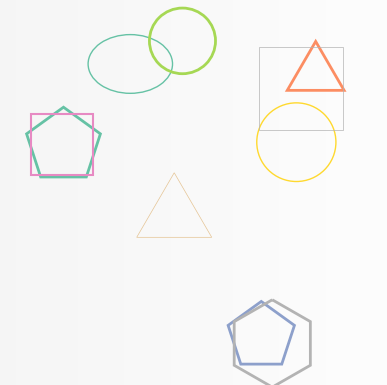[{"shape": "pentagon", "thickness": 2, "radius": 0.5, "center": [0.164, 0.621]}, {"shape": "oval", "thickness": 1, "radius": 0.54, "center": [0.336, 0.834]}, {"shape": "triangle", "thickness": 2, "radius": 0.42, "center": [0.815, 0.808]}, {"shape": "pentagon", "thickness": 2, "radius": 0.45, "center": [0.674, 0.127]}, {"shape": "square", "thickness": 1.5, "radius": 0.4, "center": [0.161, 0.625]}, {"shape": "circle", "thickness": 2, "radius": 0.43, "center": [0.471, 0.894]}, {"shape": "circle", "thickness": 1, "radius": 0.51, "center": [0.765, 0.631]}, {"shape": "triangle", "thickness": 0.5, "radius": 0.56, "center": [0.45, 0.439]}, {"shape": "hexagon", "thickness": 2, "radius": 0.57, "center": [0.703, 0.108]}, {"shape": "square", "thickness": 0.5, "radius": 0.54, "center": [0.777, 0.771]}]